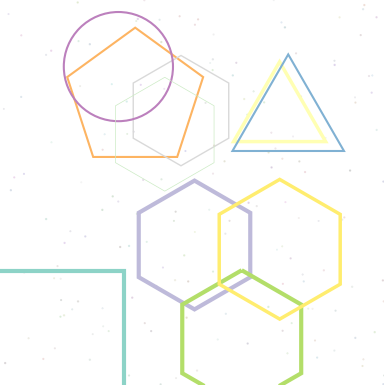[{"shape": "square", "thickness": 3, "radius": 0.82, "center": [0.159, 0.131]}, {"shape": "triangle", "thickness": 2.5, "radius": 0.69, "center": [0.726, 0.701]}, {"shape": "hexagon", "thickness": 3, "radius": 0.84, "center": [0.505, 0.364]}, {"shape": "triangle", "thickness": 1.5, "radius": 0.84, "center": [0.749, 0.691]}, {"shape": "pentagon", "thickness": 1.5, "radius": 0.93, "center": [0.351, 0.742]}, {"shape": "hexagon", "thickness": 3, "radius": 0.89, "center": [0.628, 0.12]}, {"shape": "hexagon", "thickness": 1, "radius": 0.72, "center": [0.47, 0.713]}, {"shape": "circle", "thickness": 1.5, "radius": 0.71, "center": [0.308, 0.827]}, {"shape": "hexagon", "thickness": 0.5, "radius": 0.74, "center": [0.428, 0.651]}, {"shape": "hexagon", "thickness": 2.5, "radius": 0.91, "center": [0.727, 0.353]}]